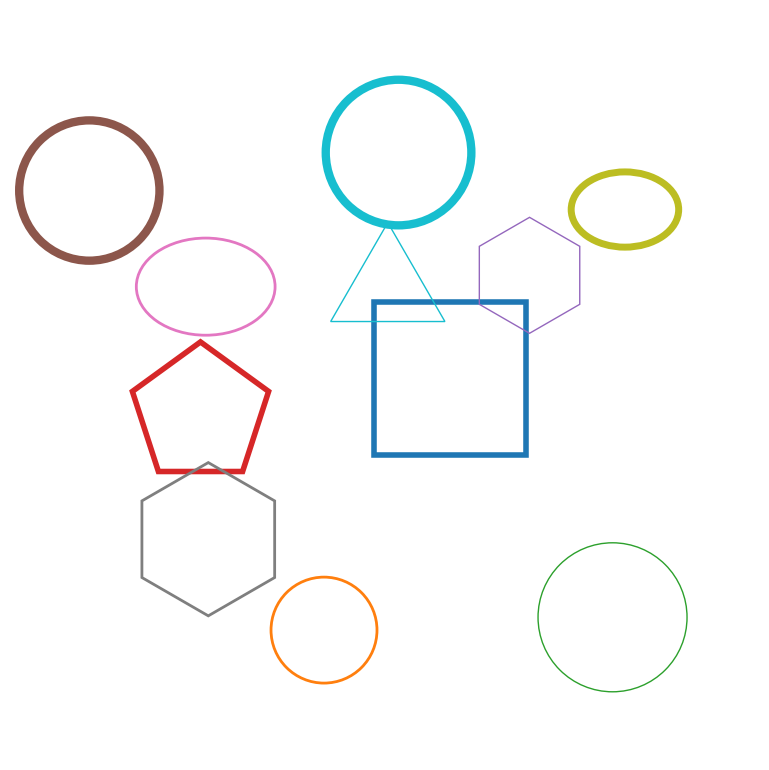[{"shape": "square", "thickness": 2, "radius": 0.5, "center": [0.584, 0.508]}, {"shape": "circle", "thickness": 1, "radius": 0.34, "center": [0.421, 0.182]}, {"shape": "circle", "thickness": 0.5, "radius": 0.48, "center": [0.796, 0.198]}, {"shape": "pentagon", "thickness": 2, "radius": 0.47, "center": [0.26, 0.463]}, {"shape": "hexagon", "thickness": 0.5, "radius": 0.38, "center": [0.688, 0.642]}, {"shape": "circle", "thickness": 3, "radius": 0.46, "center": [0.116, 0.753]}, {"shape": "oval", "thickness": 1, "radius": 0.45, "center": [0.267, 0.628]}, {"shape": "hexagon", "thickness": 1, "radius": 0.5, "center": [0.271, 0.3]}, {"shape": "oval", "thickness": 2.5, "radius": 0.35, "center": [0.812, 0.728]}, {"shape": "circle", "thickness": 3, "radius": 0.47, "center": [0.518, 0.802]}, {"shape": "triangle", "thickness": 0.5, "radius": 0.43, "center": [0.504, 0.625]}]